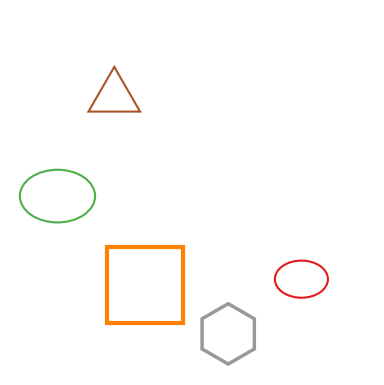[{"shape": "oval", "thickness": 1.5, "radius": 0.34, "center": [0.783, 0.275]}, {"shape": "oval", "thickness": 1.5, "radius": 0.49, "center": [0.149, 0.491]}, {"shape": "square", "thickness": 3, "radius": 0.49, "center": [0.377, 0.26]}, {"shape": "triangle", "thickness": 1.5, "radius": 0.39, "center": [0.297, 0.749]}, {"shape": "hexagon", "thickness": 2.5, "radius": 0.39, "center": [0.593, 0.133]}]